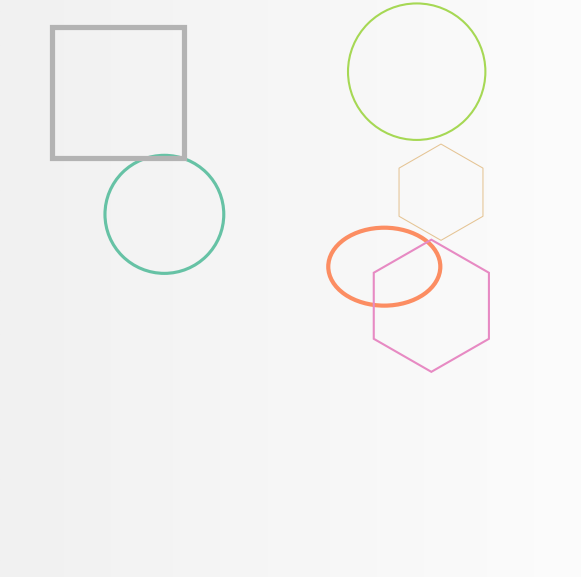[{"shape": "circle", "thickness": 1.5, "radius": 0.51, "center": [0.283, 0.628]}, {"shape": "oval", "thickness": 2, "radius": 0.48, "center": [0.661, 0.537]}, {"shape": "hexagon", "thickness": 1, "radius": 0.57, "center": [0.742, 0.47]}, {"shape": "circle", "thickness": 1, "radius": 0.59, "center": [0.717, 0.875]}, {"shape": "hexagon", "thickness": 0.5, "radius": 0.42, "center": [0.759, 0.666]}, {"shape": "square", "thickness": 2.5, "radius": 0.57, "center": [0.204, 0.839]}]